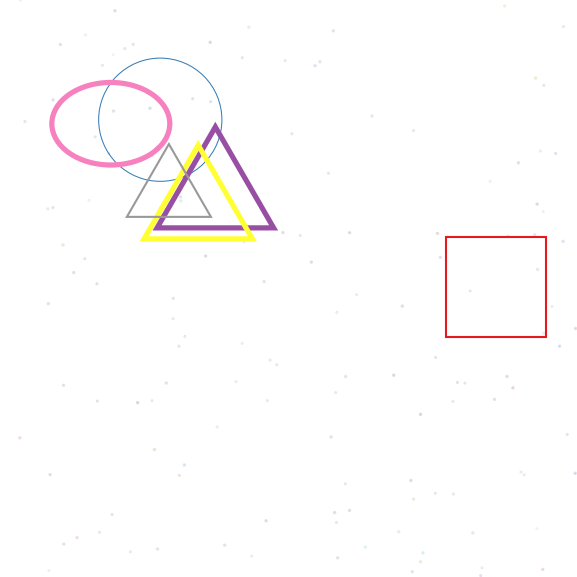[{"shape": "square", "thickness": 1, "radius": 0.43, "center": [0.859, 0.502]}, {"shape": "circle", "thickness": 0.5, "radius": 0.53, "center": [0.278, 0.792]}, {"shape": "triangle", "thickness": 2.5, "radius": 0.58, "center": [0.373, 0.663]}, {"shape": "triangle", "thickness": 2.5, "radius": 0.54, "center": [0.343, 0.64]}, {"shape": "oval", "thickness": 2.5, "radius": 0.51, "center": [0.192, 0.785]}, {"shape": "triangle", "thickness": 1, "radius": 0.42, "center": [0.292, 0.666]}]